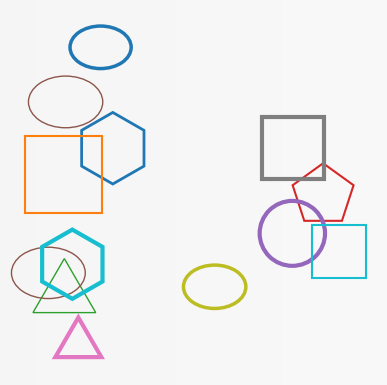[{"shape": "oval", "thickness": 2.5, "radius": 0.39, "center": [0.26, 0.877]}, {"shape": "hexagon", "thickness": 2, "radius": 0.46, "center": [0.291, 0.615]}, {"shape": "square", "thickness": 1.5, "radius": 0.5, "center": [0.164, 0.547]}, {"shape": "triangle", "thickness": 1, "radius": 0.47, "center": [0.166, 0.235]}, {"shape": "pentagon", "thickness": 1.5, "radius": 0.41, "center": [0.834, 0.493]}, {"shape": "circle", "thickness": 3, "radius": 0.42, "center": [0.754, 0.394]}, {"shape": "oval", "thickness": 1, "radius": 0.48, "center": [0.125, 0.291]}, {"shape": "oval", "thickness": 1, "radius": 0.48, "center": [0.169, 0.735]}, {"shape": "triangle", "thickness": 3, "radius": 0.34, "center": [0.202, 0.107]}, {"shape": "square", "thickness": 3, "radius": 0.4, "center": [0.756, 0.616]}, {"shape": "oval", "thickness": 2.5, "radius": 0.4, "center": [0.554, 0.255]}, {"shape": "square", "thickness": 1.5, "radius": 0.35, "center": [0.874, 0.348]}, {"shape": "hexagon", "thickness": 3, "radius": 0.45, "center": [0.187, 0.314]}]